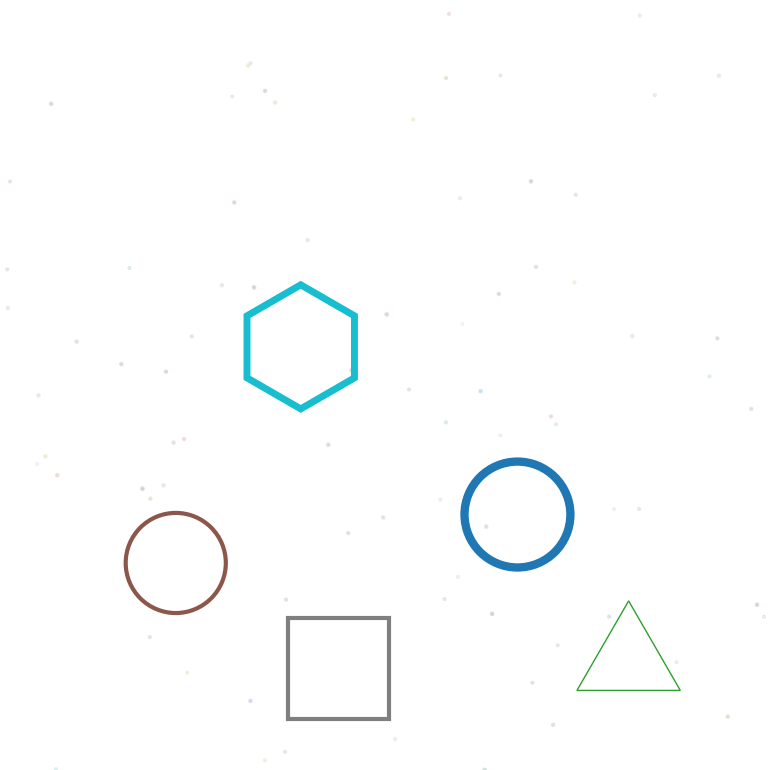[{"shape": "circle", "thickness": 3, "radius": 0.34, "center": [0.672, 0.332]}, {"shape": "triangle", "thickness": 0.5, "radius": 0.39, "center": [0.816, 0.142]}, {"shape": "circle", "thickness": 1.5, "radius": 0.33, "center": [0.228, 0.269]}, {"shape": "square", "thickness": 1.5, "radius": 0.33, "center": [0.439, 0.132]}, {"shape": "hexagon", "thickness": 2.5, "radius": 0.4, "center": [0.391, 0.55]}]